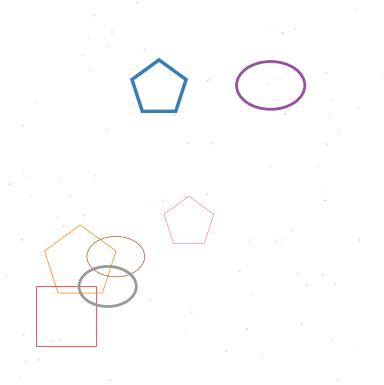[{"shape": "square", "thickness": 0.5, "radius": 0.39, "center": [0.17, 0.18]}, {"shape": "pentagon", "thickness": 2.5, "radius": 0.37, "center": [0.413, 0.771]}, {"shape": "oval", "thickness": 2, "radius": 0.44, "center": [0.703, 0.778]}, {"shape": "pentagon", "thickness": 0.5, "radius": 0.49, "center": [0.208, 0.318]}, {"shape": "oval", "thickness": 0.5, "radius": 0.38, "center": [0.301, 0.333]}, {"shape": "pentagon", "thickness": 0.5, "radius": 0.34, "center": [0.491, 0.423]}, {"shape": "oval", "thickness": 2, "radius": 0.37, "center": [0.28, 0.256]}]